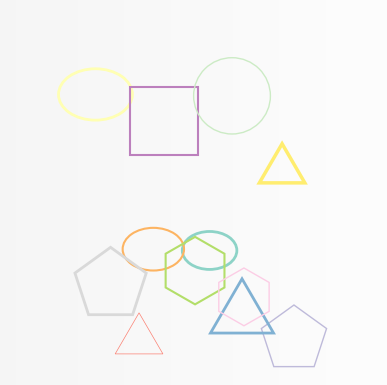[{"shape": "oval", "thickness": 2, "radius": 0.35, "center": [0.541, 0.349]}, {"shape": "oval", "thickness": 2, "radius": 0.48, "center": [0.246, 0.755]}, {"shape": "pentagon", "thickness": 1, "radius": 0.44, "center": [0.759, 0.119]}, {"shape": "triangle", "thickness": 0.5, "radius": 0.36, "center": [0.359, 0.116]}, {"shape": "triangle", "thickness": 2, "radius": 0.47, "center": [0.625, 0.182]}, {"shape": "oval", "thickness": 1.5, "radius": 0.4, "center": [0.396, 0.353]}, {"shape": "hexagon", "thickness": 1.5, "radius": 0.44, "center": [0.503, 0.297]}, {"shape": "hexagon", "thickness": 1, "radius": 0.38, "center": [0.63, 0.229]}, {"shape": "pentagon", "thickness": 2, "radius": 0.48, "center": [0.285, 0.261]}, {"shape": "square", "thickness": 1.5, "radius": 0.44, "center": [0.423, 0.686]}, {"shape": "circle", "thickness": 1, "radius": 0.5, "center": [0.599, 0.751]}, {"shape": "triangle", "thickness": 2.5, "radius": 0.34, "center": [0.728, 0.559]}]